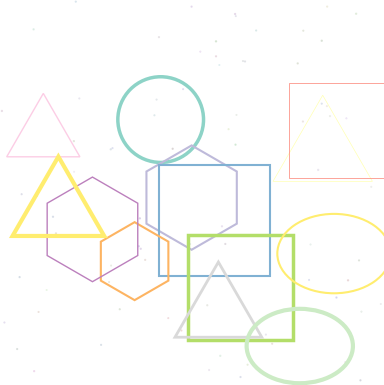[{"shape": "circle", "thickness": 2.5, "radius": 0.56, "center": [0.417, 0.689]}, {"shape": "triangle", "thickness": 0.5, "radius": 0.75, "center": [0.838, 0.604]}, {"shape": "hexagon", "thickness": 1.5, "radius": 0.68, "center": [0.498, 0.487]}, {"shape": "square", "thickness": 0.5, "radius": 0.62, "center": [0.876, 0.66]}, {"shape": "square", "thickness": 1.5, "radius": 0.72, "center": [0.557, 0.428]}, {"shape": "hexagon", "thickness": 1.5, "radius": 0.51, "center": [0.35, 0.322]}, {"shape": "square", "thickness": 2.5, "radius": 0.68, "center": [0.624, 0.254]}, {"shape": "triangle", "thickness": 1, "radius": 0.55, "center": [0.112, 0.648]}, {"shape": "triangle", "thickness": 2, "radius": 0.65, "center": [0.567, 0.189]}, {"shape": "hexagon", "thickness": 1, "radius": 0.68, "center": [0.24, 0.404]}, {"shape": "oval", "thickness": 3, "radius": 0.69, "center": [0.779, 0.101]}, {"shape": "oval", "thickness": 1.5, "radius": 0.74, "center": [0.868, 0.341]}, {"shape": "triangle", "thickness": 3, "radius": 0.69, "center": [0.152, 0.456]}]